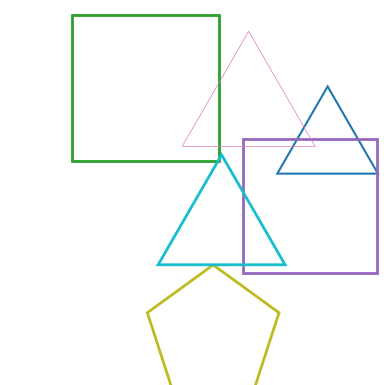[{"shape": "triangle", "thickness": 1.5, "radius": 0.75, "center": [0.851, 0.624]}, {"shape": "square", "thickness": 2, "radius": 0.95, "center": [0.378, 0.771]}, {"shape": "square", "thickness": 2, "radius": 0.87, "center": [0.806, 0.465]}, {"shape": "triangle", "thickness": 0.5, "radius": 1.0, "center": [0.646, 0.719]}, {"shape": "pentagon", "thickness": 2, "radius": 0.9, "center": [0.554, 0.132]}, {"shape": "triangle", "thickness": 2, "radius": 0.95, "center": [0.576, 0.407]}]